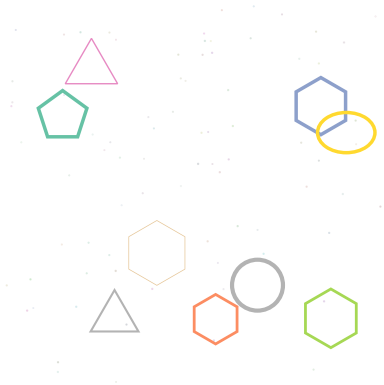[{"shape": "pentagon", "thickness": 2.5, "radius": 0.33, "center": [0.163, 0.698]}, {"shape": "hexagon", "thickness": 2, "radius": 0.32, "center": [0.56, 0.171]}, {"shape": "hexagon", "thickness": 2.5, "radius": 0.37, "center": [0.833, 0.724]}, {"shape": "triangle", "thickness": 1, "radius": 0.39, "center": [0.238, 0.822]}, {"shape": "hexagon", "thickness": 2, "radius": 0.38, "center": [0.859, 0.173]}, {"shape": "oval", "thickness": 2.5, "radius": 0.37, "center": [0.899, 0.656]}, {"shape": "hexagon", "thickness": 0.5, "radius": 0.42, "center": [0.407, 0.343]}, {"shape": "triangle", "thickness": 1.5, "radius": 0.36, "center": [0.298, 0.175]}, {"shape": "circle", "thickness": 3, "radius": 0.33, "center": [0.669, 0.259]}]